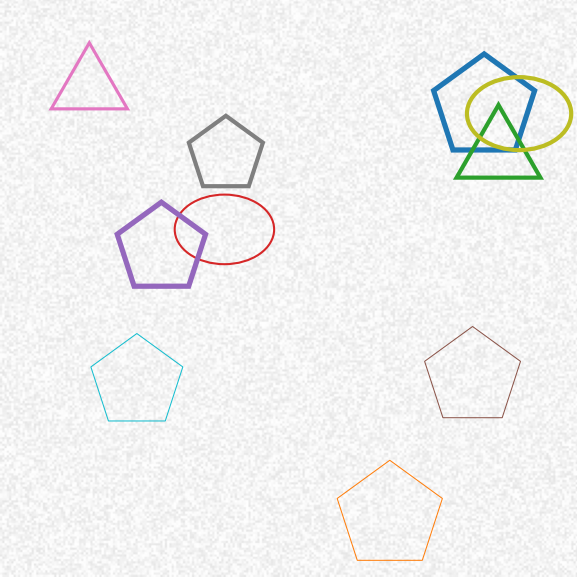[{"shape": "pentagon", "thickness": 2.5, "radius": 0.46, "center": [0.838, 0.814]}, {"shape": "pentagon", "thickness": 0.5, "radius": 0.48, "center": [0.675, 0.106]}, {"shape": "triangle", "thickness": 2, "radius": 0.42, "center": [0.863, 0.733]}, {"shape": "oval", "thickness": 1, "radius": 0.43, "center": [0.389, 0.602]}, {"shape": "pentagon", "thickness": 2.5, "radius": 0.4, "center": [0.279, 0.569]}, {"shape": "pentagon", "thickness": 0.5, "radius": 0.44, "center": [0.818, 0.346]}, {"shape": "triangle", "thickness": 1.5, "radius": 0.38, "center": [0.155, 0.849]}, {"shape": "pentagon", "thickness": 2, "radius": 0.34, "center": [0.391, 0.731]}, {"shape": "oval", "thickness": 2, "radius": 0.45, "center": [0.899, 0.802]}, {"shape": "pentagon", "thickness": 0.5, "radius": 0.42, "center": [0.237, 0.338]}]